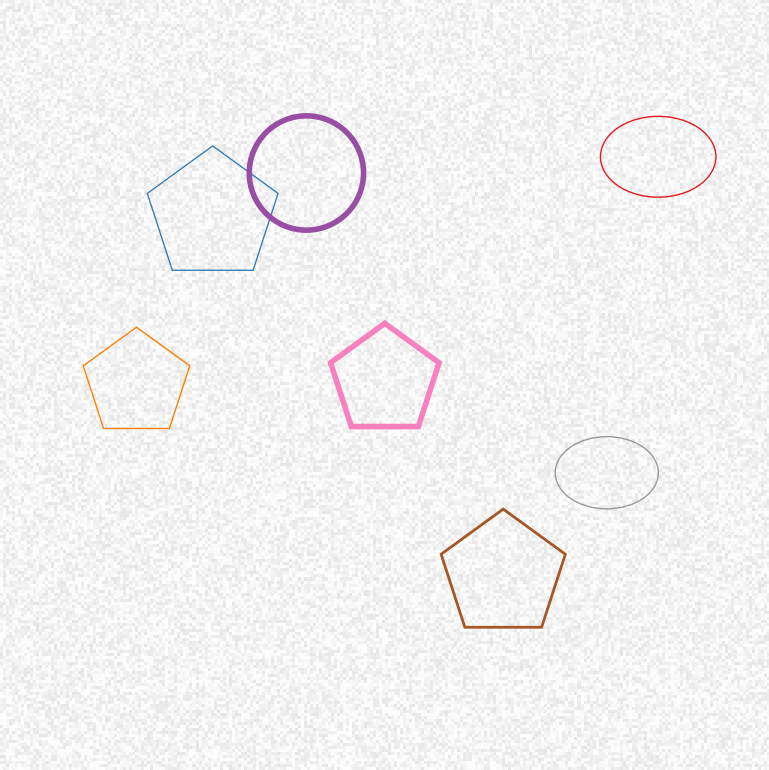[{"shape": "oval", "thickness": 0.5, "radius": 0.37, "center": [0.855, 0.796]}, {"shape": "pentagon", "thickness": 0.5, "radius": 0.45, "center": [0.276, 0.721]}, {"shape": "circle", "thickness": 2, "radius": 0.37, "center": [0.398, 0.775]}, {"shape": "pentagon", "thickness": 0.5, "radius": 0.36, "center": [0.177, 0.502]}, {"shape": "pentagon", "thickness": 1, "radius": 0.42, "center": [0.654, 0.254]}, {"shape": "pentagon", "thickness": 2, "radius": 0.37, "center": [0.5, 0.506]}, {"shape": "oval", "thickness": 0.5, "radius": 0.33, "center": [0.788, 0.386]}]